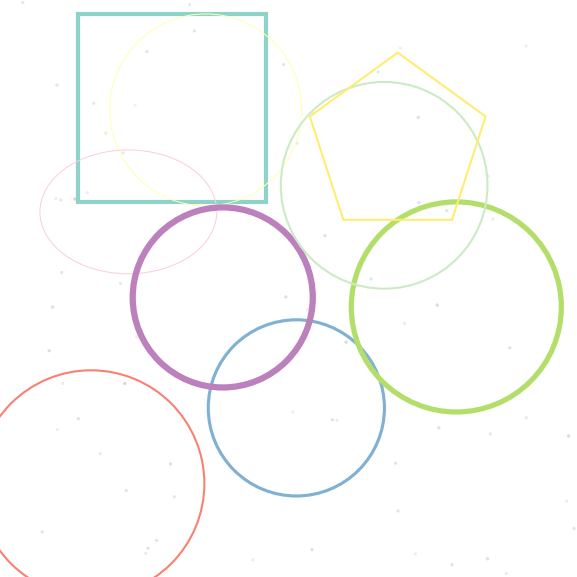[{"shape": "square", "thickness": 2, "radius": 0.81, "center": [0.298, 0.812]}, {"shape": "circle", "thickness": 0.5, "radius": 0.83, "center": [0.356, 0.809]}, {"shape": "circle", "thickness": 1, "radius": 0.98, "center": [0.158, 0.162]}, {"shape": "circle", "thickness": 1.5, "radius": 0.76, "center": [0.513, 0.293]}, {"shape": "circle", "thickness": 2.5, "radius": 0.91, "center": [0.79, 0.468]}, {"shape": "oval", "thickness": 0.5, "radius": 0.77, "center": [0.222, 0.632]}, {"shape": "circle", "thickness": 3, "radius": 0.78, "center": [0.386, 0.484]}, {"shape": "circle", "thickness": 1, "radius": 0.89, "center": [0.665, 0.678]}, {"shape": "pentagon", "thickness": 1, "radius": 0.8, "center": [0.689, 0.748]}]